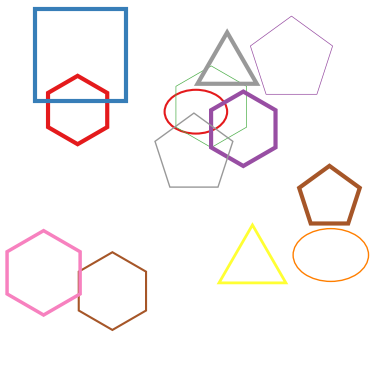[{"shape": "hexagon", "thickness": 3, "radius": 0.44, "center": [0.202, 0.714]}, {"shape": "oval", "thickness": 1.5, "radius": 0.41, "center": [0.509, 0.71]}, {"shape": "square", "thickness": 3, "radius": 0.6, "center": [0.209, 0.858]}, {"shape": "hexagon", "thickness": 0.5, "radius": 0.53, "center": [0.549, 0.723]}, {"shape": "pentagon", "thickness": 0.5, "radius": 0.56, "center": [0.757, 0.846]}, {"shape": "hexagon", "thickness": 3, "radius": 0.48, "center": [0.632, 0.665]}, {"shape": "oval", "thickness": 1, "radius": 0.49, "center": [0.859, 0.338]}, {"shape": "triangle", "thickness": 2, "radius": 0.5, "center": [0.656, 0.315]}, {"shape": "pentagon", "thickness": 3, "radius": 0.41, "center": [0.856, 0.486]}, {"shape": "hexagon", "thickness": 1.5, "radius": 0.5, "center": [0.292, 0.244]}, {"shape": "hexagon", "thickness": 2.5, "radius": 0.55, "center": [0.113, 0.291]}, {"shape": "triangle", "thickness": 3, "radius": 0.44, "center": [0.59, 0.827]}, {"shape": "pentagon", "thickness": 1, "radius": 0.53, "center": [0.504, 0.6]}]